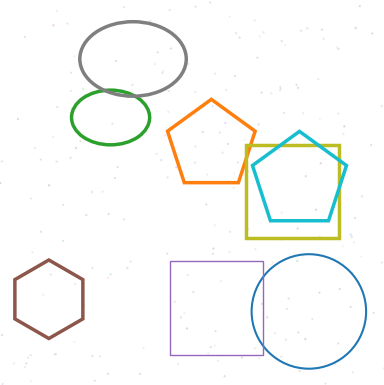[{"shape": "circle", "thickness": 1.5, "radius": 0.74, "center": [0.802, 0.191]}, {"shape": "pentagon", "thickness": 2.5, "radius": 0.6, "center": [0.549, 0.622]}, {"shape": "oval", "thickness": 2.5, "radius": 0.51, "center": [0.287, 0.695]}, {"shape": "square", "thickness": 1, "radius": 0.61, "center": [0.562, 0.2]}, {"shape": "hexagon", "thickness": 2.5, "radius": 0.51, "center": [0.127, 0.223]}, {"shape": "oval", "thickness": 2.5, "radius": 0.69, "center": [0.346, 0.847]}, {"shape": "square", "thickness": 2.5, "radius": 0.6, "center": [0.759, 0.502]}, {"shape": "pentagon", "thickness": 2.5, "radius": 0.64, "center": [0.778, 0.53]}]